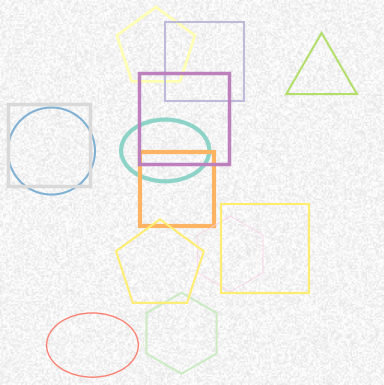[{"shape": "oval", "thickness": 3, "radius": 0.57, "center": [0.429, 0.609]}, {"shape": "pentagon", "thickness": 2, "radius": 0.53, "center": [0.405, 0.875]}, {"shape": "square", "thickness": 1.5, "radius": 0.51, "center": [0.531, 0.841]}, {"shape": "oval", "thickness": 1, "radius": 0.6, "center": [0.24, 0.104]}, {"shape": "circle", "thickness": 1.5, "radius": 0.57, "center": [0.134, 0.608]}, {"shape": "square", "thickness": 3, "radius": 0.48, "center": [0.459, 0.509]}, {"shape": "triangle", "thickness": 1.5, "radius": 0.53, "center": [0.835, 0.809]}, {"shape": "hexagon", "thickness": 0.5, "radius": 0.49, "center": [0.598, 0.341]}, {"shape": "square", "thickness": 2.5, "radius": 0.53, "center": [0.127, 0.623]}, {"shape": "square", "thickness": 2.5, "radius": 0.59, "center": [0.477, 0.693]}, {"shape": "hexagon", "thickness": 1.5, "radius": 0.53, "center": [0.471, 0.134]}, {"shape": "pentagon", "thickness": 1.5, "radius": 0.6, "center": [0.415, 0.31]}, {"shape": "square", "thickness": 1.5, "radius": 0.57, "center": [0.689, 0.355]}]